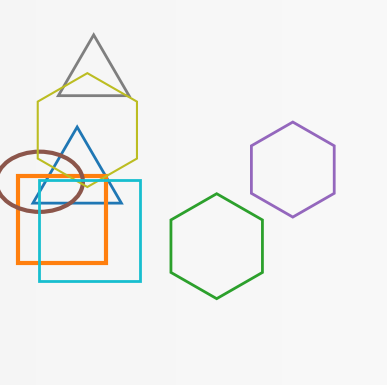[{"shape": "triangle", "thickness": 2, "radius": 0.66, "center": [0.199, 0.538]}, {"shape": "square", "thickness": 3, "radius": 0.57, "center": [0.16, 0.429]}, {"shape": "hexagon", "thickness": 2, "radius": 0.68, "center": [0.559, 0.361]}, {"shape": "hexagon", "thickness": 2, "radius": 0.62, "center": [0.756, 0.56]}, {"shape": "oval", "thickness": 3, "radius": 0.56, "center": [0.102, 0.528]}, {"shape": "triangle", "thickness": 2, "radius": 0.53, "center": [0.242, 0.804]}, {"shape": "hexagon", "thickness": 1.5, "radius": 0.74, "center": [0.225, 0.662]}, {"shape": "square", "thickness": 2, "radius": 0.65, "center": [0.231, 0.401]}]